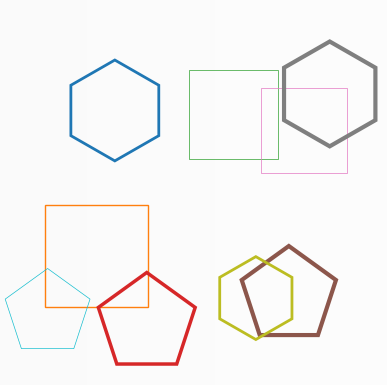[{"shape": "hexagon", "thickness": 2, "radius": 0.65, "center": [0.296, 0.713]}, {"shape": "square", "thickness": 1, "radius": 0.66, "center": [0.249, 0.334]}, {"shape": "square", "thickness": 0.5, "radius": 0.58, "center": [0.603, 0.703]}, {"shape": "pentagon", "thickness": 2.5, "radius": 0.66, "center": [0.379, 0.161]}, {"shape": "pentagon", "thickness": 3, "radius": 0.64, "center": [0.745, 0.233]}, {"shape": "square", "thickness": 0.5, "radius": 0.55, "center": [0.785, 0.66]}, {"shape": "hexagon", "thickness": 3, "radius": 0.68, "center": [0.851, 0.756]}, {"shape": "hexagon", "thickness": 2, "radius": 0.54, "center": [0.66, 0.226]}, {"shape": "pentagon", "thickness": 0.5, "radius": 0.58, "center": [0.123, 0.188]}]